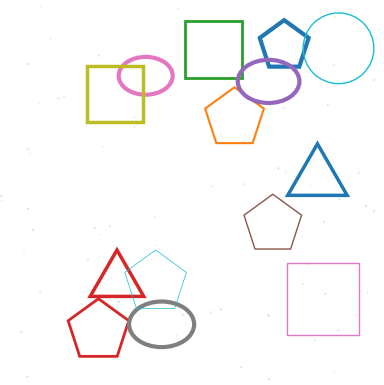[{"shape": "pentagon", "thickness": 3, "radius": 0.33, "center": [0.738, 0.881]}, {"shape": "triangle", "thickness": 2.5, "radius": 0.45, "center": [0.825, 0.537]}, {"shape": "pentagon", "thickness": 1.5, "radius": 0.4, "center": [0.609, 0.693]}, {"shape": "square", "thickness": 2, "radius": 0.37, "center": [0.555, 0.87]}, {"shape": "pentagon", "thickness": 2, "radius": 0.41, "center": [0.256, 0.141]}, {"shape": "triangle", "thickness": 2.5, "radius": 0.4, "center": [0.304, 0.27]}, {"shape": "oval", "thickness": 3, "radius": 0.4, "center": [0.698, 0.789]}, {"shape": "pentagon", "thickness": 1, "radius": 0.39, "center": [0.709, 0.417]}, {"shape": "oval", "thickness": 3, "radius": 0.35, "center": [0.378, 0.803]}, {"shape": "square", "thickness": 1, "radius": 0.47, "center": [0.838, 0.224]}, {"shape": "oval", "thickness": 3, "radius": 0.42, "center": [0.42, 0.158]}, {"shape": "square", "thickness": 2.5, "radius": 0.36, "center": [0.298, 0.755]}, {"shape": "circle", "thickness": 1, "radius": 0.46, "center": [0.879, 0.875]}, {"shape": "pentagon", "thickness": 0.5, "radius": 0.42, "center": [0.404, 0.266]}]